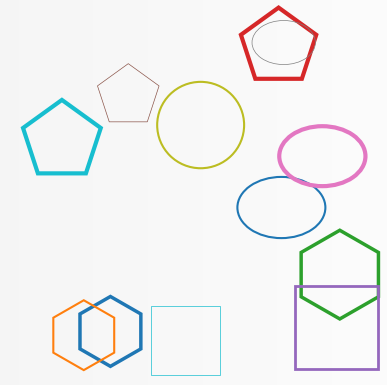[{"shape": "hexagon", "thickness": 2.5, "radius": 0.45, "center": [0.285, 0.139]}, {"shape": "oval", "thickness": 1.5, "radius": 0.57, "center": [0.726, 0.461]}, {"shape": "hexagon", "thickness": 1.5, "radius": 0.45, "center": [0.216, 0.129]}, {"shape": "hexagon", "thickness": 2.5, "radius": 0.58, "center": [0.877, 0.287]}, {"shape": "pentagon", "thickness": 3, "radius": 0.51, "center": [0.719, 0.878]}, {"shape": "square", "thickness": 2, "radius": 0.54, "center": [0.869, 0.15]}, {"shape": "pentagon", "thickness": 0.5, "radius": 0.42, "center": [0.331, 0.751]}, {"shape": "oval", "thickness": 3, "radius": 0.56, "center": [0.832, 0.594]}, {"shape": "oval", "thickness": 0.5, "radius": 0.41, "center": [0.732, 0.89]}, {"shape": "circle", "thickness": 1.5, "radius": 0.56, "center": [0.518, 0.675]}, {"shape": "square", "thickness": 0.5, "radius": 0.44, "center": [0.479, 0.116]}, {"shape": "pentagon", "thickness": 3, "radius": 0.53, "center": [0.16, 0.635]}]